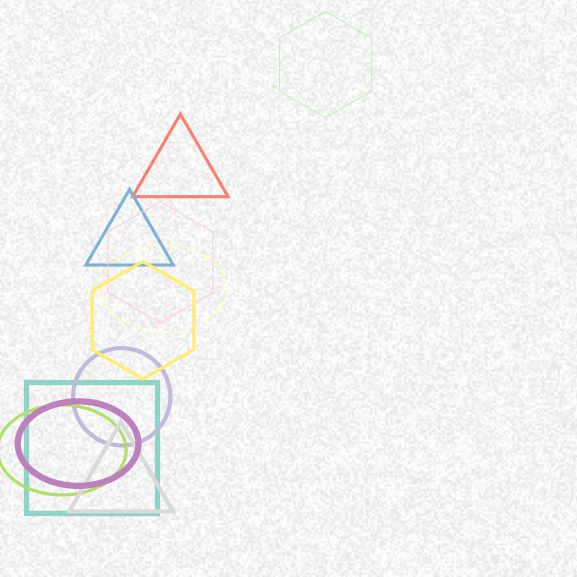[{"shape": "square", "thickness": 2.5, "radius": 0.57, "center": [0.158, 0.224]}, {"shape": "oval", "thickness": 0.5, "radius": 0.54, "center": [0.284, 0.499]}, {"shape": "circle", "thickness": 2, "radius": 0.42, "center": [0.211, 0.312]}, {"shape": "triangle", "thickness": 1.5, "radius": 0.48, "center": [0.312, 0.706]}, {"shape": "triangle", "thickness": 1.5, "radius": 0.44, "center": [0.224, 0.584]}, {"shape": "oval", "thickness": 1.5, "radius": 0.56, "center": [0.107, 0.22]}, {"shape": "hexagon", "thickness": 0.5, "radius": 0.52, "center": [0.278, 0.545]}, {"shape": "triangle", "thickness": 2, "radius": 0.52, "center": [0.21, 0.165]}, {"shape": "oval", "thickness": 3, "radius": 0.52, "center": [0.135, 0.231]}, {"shape": "hexagon", "thickness": 0.5, "radius": 0.46, "center": [0.564, 0.887]}, {"shape": "hexagon", "thickness": 1.5, "radius": 0.51, "center": [0.248, 0.445]}]